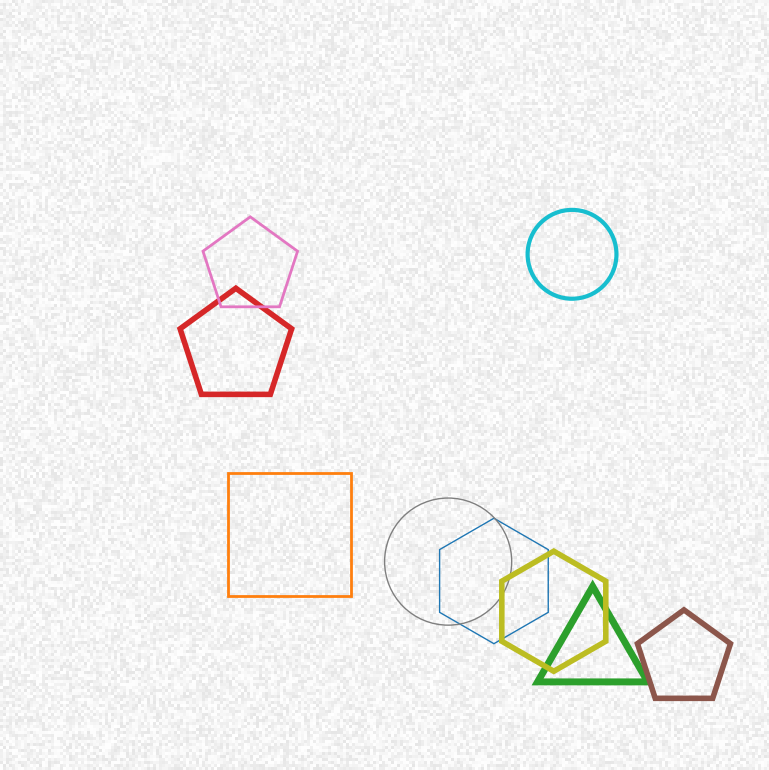[{"shape": "hexagon", "thickness": 0.5, "radius": 0.41, "center": [0.641, 0.246]}, {"shape": "square", "thickness": 1, "radius": 0.4, "center": [0.376, 0.306]}, {"shape": "triangle", "thickness": 2.5, "radius": 0.41, "center": [0.77, 0.156]}, {"shape": "pentagon", "thickness": 2, "radius": 0.38, "center": [0.306, 0.549]}, {"shape": "pentagon", "thickness": 2, "radius": 0.32, "center": [0.888, 0.144]}, {"shape": "pentagon", "thickness": 1, "radius": 0.32, "center": [0.325, 0.654]}, {"shape": "circle", "thickness": 0.5, "radius": 0.41, "center": [0.582, 0.271]}, {"shape": "hexagon", "thickness": 2, "radius": 0.39, "center": [0.719, 0.206]}, {"shape": "circle", "thickness": 1.5, "radius": 0.29, "center": [0.743, 0.67]}]